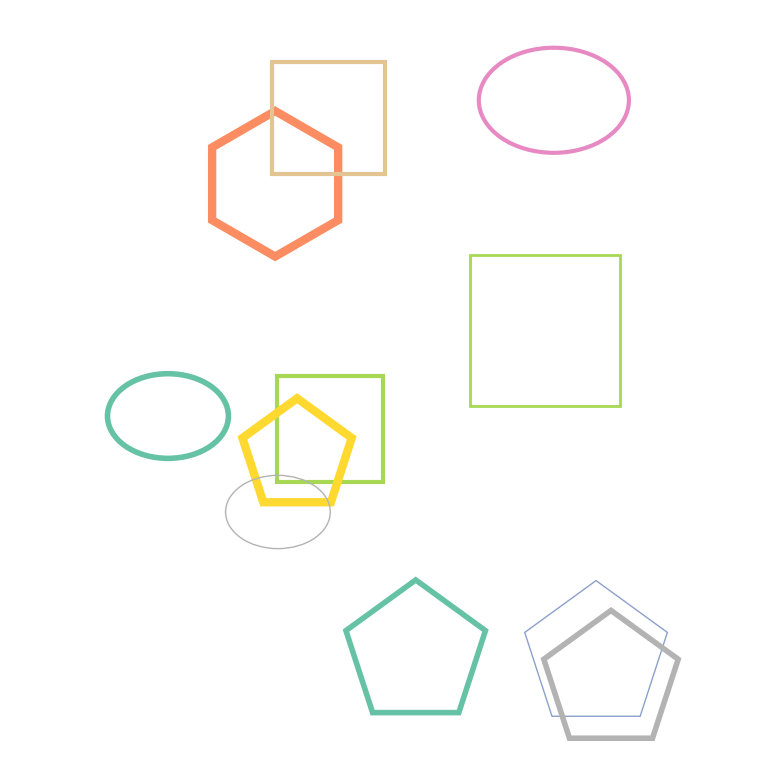[{"shape": "pentagon", "thickness": 2, "radius": 0.48, "center": [0.54, 0.152]}, {"shape": "oval", "thickness": 2, "radius": 0.39, "center": [0.218, 0.46]}, {"shape": "hexagon", "thickness": 3, "radius": 0.47, "center": [0.357, 0.761]}, {"shape": "pentagon", "thickness": 0.5, "radius": 0.49, "center": [0.774, 0.149]}, {"shape": "oval", "thickness": 1.5, "radius": 0.49, "center": [0.719, 0.87]}, {"shape": "square", "thickness": 1.5, "radius": 0.35, "center": [0.429, 0.443]}, {"shape": "square", "thickness": 1, "radius": 0.49, "center": [0.708, 0.571]}, {"shape": "pentagon", "thickness": 3, "radius": 0.37, "center": [0.386, 0.408]}, {"shape": "square", "thickness": 1.5, "radius": 0.37, "center": [0.427, 0.847]}, {"shape": "oval", "thickness": 0.5, "radius": 0.34, "center": [0.361, 0.335]}, {"shape": "pentagon", "thickness": 2, "radius": 0.46, "center": [0.793, 0.115]}]